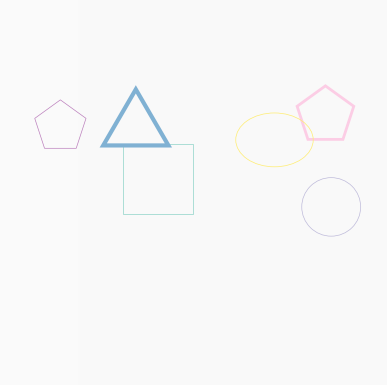[{"shape": "square", "thickness": 0.5, "radius": 0.46, "center": [0.408, 0.536]}, {"shape": "circle", "thickness": 0.5, "radius": 0.38, "center": [0.855, 0.463]}, {"shape": "triangle", "thickness": 3, "radius": 0.49, "center": [0.35, 0.671]}, {"shape": "pentagon", "thickness": 2, "radius": 0.38, "center": [0.84, 0.7]}, {"shape": "pentagon", "thickness": 0.5, "radius": 0.35, "center": [0.156, 0.671]}, {"shape": "oval", "thickness": 0.5, "radius": 0.5, "center": [0.708, 0.637]}]